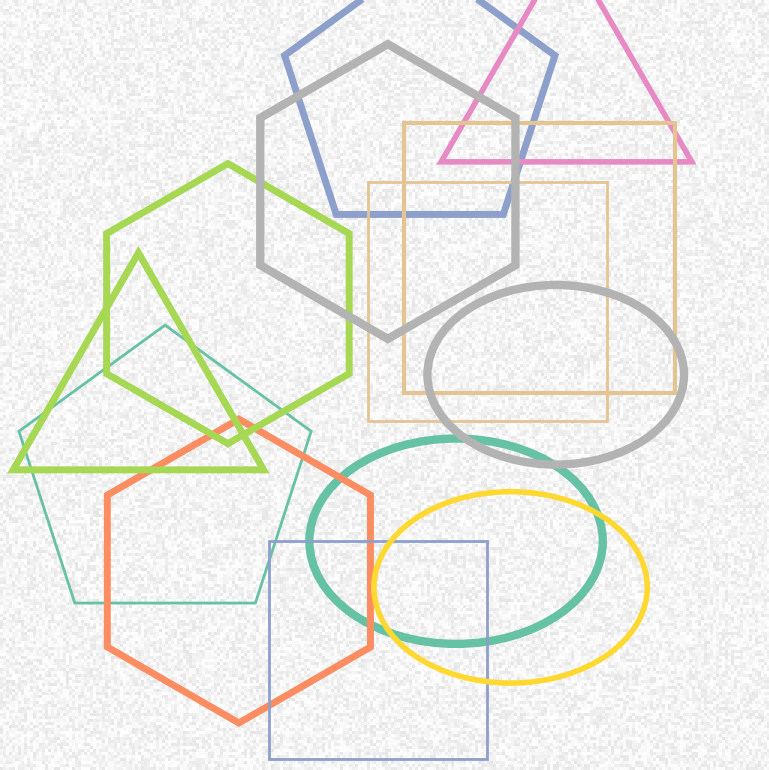[{"shape": "pentagon", "thickness": 1, "radius": 1.0, "center": [0.214, 0.378]}, {"shape": "oval", "thickness": 3, "radius": 0.95, "center": [0.592, 0.297]}, {"shape": "hexagon", "thickness": 2.5, "radius": 0.99, "center": [0.31, 0.258]}, {"shape": "pentagon", "thickness": 2.5, "radius": 0.92, "center": [0.545, 0.871]}, {"shape": "square", "thickness": 1, "radius": 0.71, "center": [0.491, 0.156]}, {"shape": "triangle", "thickness": 2, "radius": 0.94, "center": [0.736, 0.884]}, {"shape": "hexagon", "thickness": 2.5, "radius": 0.91, "center": [0.296, 0.606]}, {"shape": "triangle", "thickness": 2.5, "radius": 0.94, "center": [0.18, 0.484]}, {"shape": "oval", "thickness": 2, "radius": 0.89, "center": [0.663, 0.237]}, {"shape": "square", "thickness": 1.5, "radius": 0.88, "center": [0.701, 0.665]}, {"shape": "square", "thickness": 1, "radius": 0.78, "center": [0.633, 0.609]}, {"shape": "hexagon", "thickness": 3, "radius": 0.96, "center": [0.504, 0.751]}, {"shape": "oval", "thickness": 3, "radius": 0.83, "center": [0.722, 0.513]}]